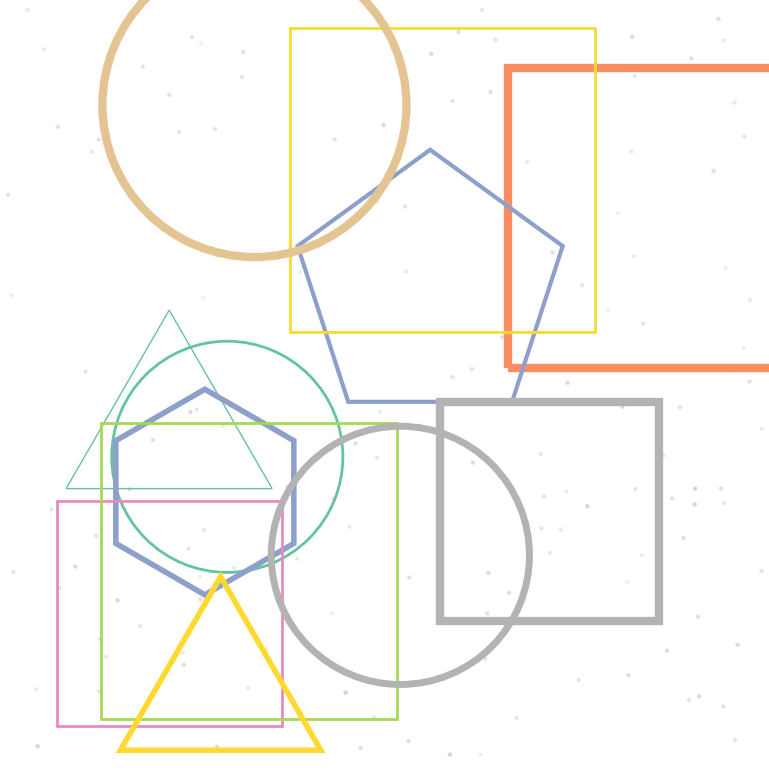[{"shape": "circle", "thickness": 1, "radius": 0.75, "center": [0.295, 0.407]}, {"shape": "triangle", "thickness": 0.5, "radius": 0.77, "center": [0.22, 0.443]}, {"shape": "square", "thickness": 3, "radius": 0.97, "center": [0.854, 0.717]}, {"shape": "hexagon", "thickness": 2, "radius": 0.67, "center": [0.266, 0.361]}, {"shape": "pentagon", "thickness": 1.5, "radius": 0.9, "center": [0.559, 0.625]}, {"shape": "square", "thickness": 1, "radius": 0.73, "center": [0.22, 0.203]}, {"shape": "square", "thickness": 1, "radius": 0.96, "center": [0.323, 0.258]}, {"shape": "square", "thickness": 1, "radius": 0.99, "center": [0.575, 0.766]}, {"shape": "triangle", "thickness": 2, "radius": 0.75, "center": [0.287, 0.101]}, {"shape": "circle", "thickness": 3, "radius": 0.99, "center": [0.33, 0.864]}, {"shape": "square", "thickness": 3, "radius": 0.71, "center": [0.714, 0.336]}, {"shape": "circle", "thickness": 2.5, "radius": 0.84, "center": [0.52, 0.279]}]